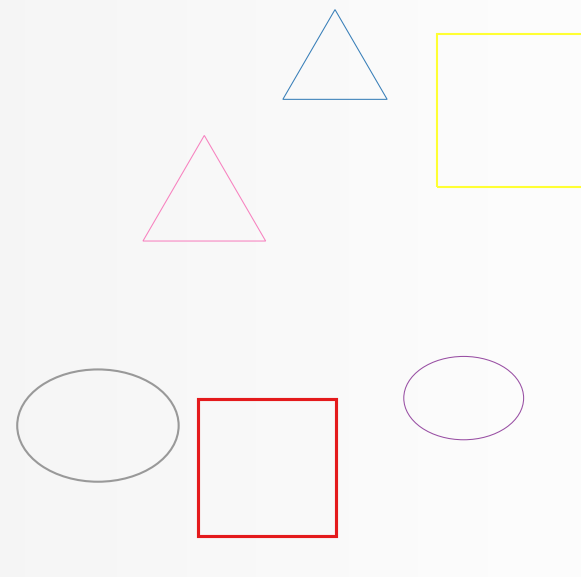[{"shape": "square", "thickness": 1.5, "radius": 0.59, "center": [0.459, 0.189]}, {"shape": "triangle", "thickness": 0.5, "radius": 0.52, "center": [0.576, 0.879]}, {"shape": "oval", "thickness": 0.5, "radius": 0.52, "center": [0.798, 0.31]}, {"shape": "square", "thickness": 1, "radius": 0.66, "center": [0.884, 0.808]}, {"shape": "triangle", "thickness": 0.5, "radius": 0.61, "center": [0.351, 0.643]}, {"shape": "oval", "thickness": 1, "radius": 0.69, "center": [0.168, 0.262]}]